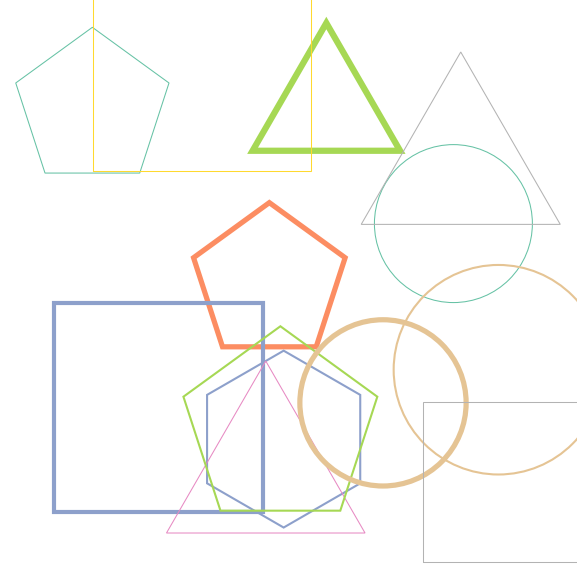[{"shape": "circle", "thickness": 0.5, "radius": 0.68, "center": [0.785, 0.612]}, {"shape": "pentagon", "thickness": 0.5, "radius": 0.7, "center": [0.16, 0.812]}, {"shape": "pentagon", "thickness": 2.5, "radius": 0.69, "center": [0.466, 0.51]}, {"shape": "square", "thickness": 2, "radius": 0.91, "center": [0.274, 0.294]}, {"shape": "hexagon", "thickness": 1, "radius": 0.77, "center": [0.491, 0.239]}, {"shape": "triangle", "thickness": 0.5, "radius": 0.99, "center": [0.46, 0.175]}, {"shape": "triangle", "thickness": 3, "radius": 0.74, "center": [0.565, 0.812]}, {"shape": "pentagon", "thickness": 1, "radius": 0.88, "center": [0.486, 0.258]}, {"shape": "square", "thickness": 0.5, "radius": 0.95, "center": [0.35, 0.892]}, {"shape": "circle", "thickness": 1, "radius": 0.91, "center": [0.863, 0.359]}, {"shape": "circle", "thickness": 2.5, "radius": 0.72, "center": [0.663, 0.302]}, {"shape": "square", "thickness": 0.5, "radius": 0.69, "center": [0.871, 0.164]}, {"shape": "triangle", "thickness": 0.5, "radius": 0.99, "center": [0.798, 0.71]}]